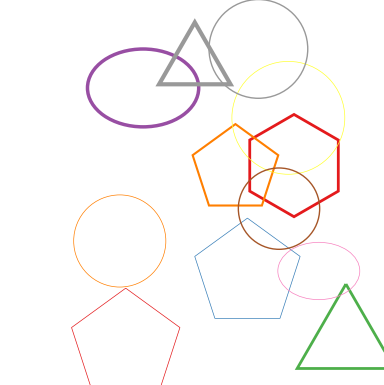[{"shape": "pentagon", "thickness": 0.5, "radius": 0.74, "center": [0.327, 0.104]}, {"shape": "hexagon", "thickness": 2, "radius": 0.66, "center": [0.764, 0.57]}, {"shape": "pentagon", "thickness": 0.5, "radius": 0.72, "center": [0.643, 0.29]}, {"shape": "triangle", "thickness": 2, "radius": 0.73, "center": [0.898, 0.116]}, {"shape": "oval", "thickness": 2.5, "radius": 0.72, "center": [0.372, 0.772]}, {"shape": "circle", "thickness": 0.5, "radius": 0.6, "center": [0.311, 0.374]}, {"shape": "pentagon", "thickness": 1.5, "radius": 0.58, "center": [0.612, 0.561]}, {"shape": "circle", "thickness": 0.5, "radius": 0.73, "center": [0.749, 0.694]}, {"shape": "circle", "thickness": 1, "radius": 0.53, "center": [0.725, 0.458]}, {"shape": "oval", "thickness": 0.5, "radius": 0.53, "center": [0.828, 0.296]}, {"shape": "triangle", "thickness": 3, "radius": 0.54, "center": [0.506, 0.835]}, {"shape": "circle", "thickness": 1, "radius": 0.64, "center": [0.671, 0.873]}]